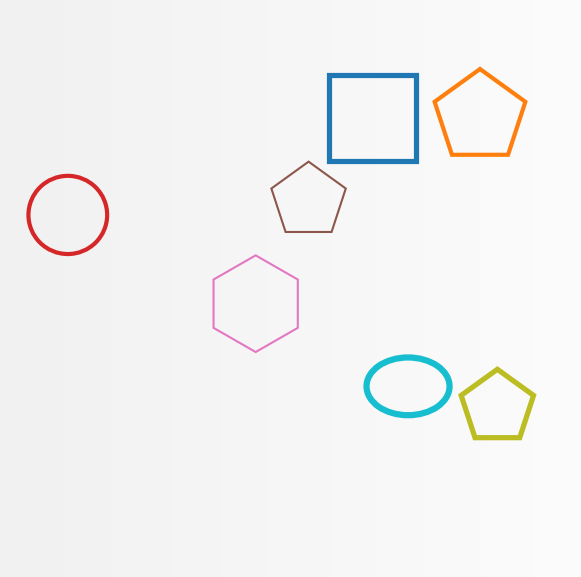[{"shape": "square", "thickness": 2.5, "radius": 0.37, "center": [0.641, 0.795]}, {"shape": "pentagon", "thickness": 2, "radius": 0.41, "center": [0.826, 0.798]}, {"shape": "circle", "thickness": 2, "radius": 0.34, "center": [0.117, 0.627]}, {"shape": "pentagon", "thickness": 1, "radius": 0.34, "center": [0.531, 0.652]}, {"shape": "hexagon", "thickness": 1, "radius": 0.42, "center": [0.44, 0.473]}, {"shape": "pentagon", "thickness": 2.5, "radius": 0.33, "center": [0.856, 0.294]}, {"shape": "oval", "thickness": 3, "radius": 0.36, "center": [0.702, 0.33]}]